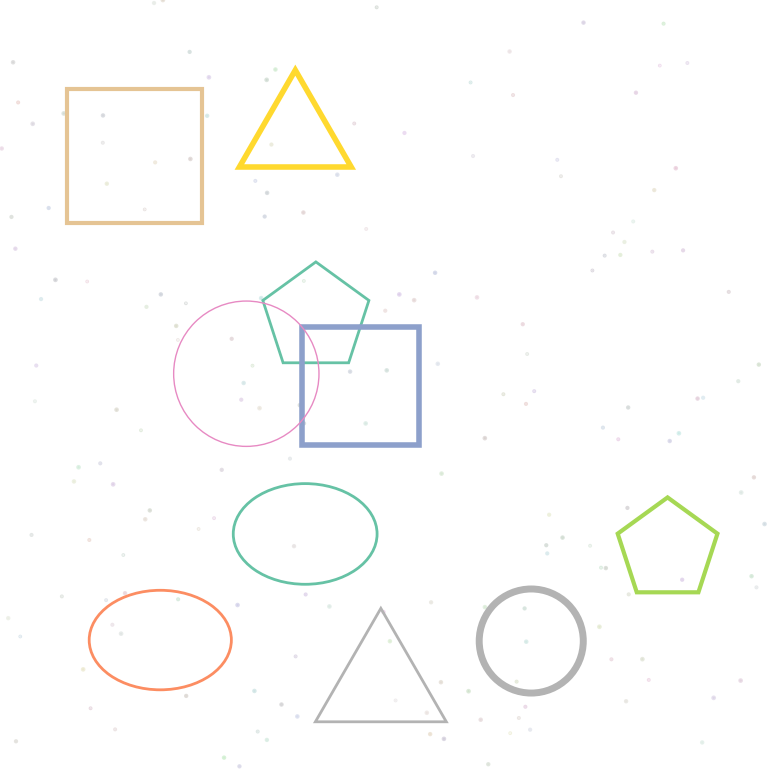[{"shape": "oval", "thickness": 1, "radius": 0.47, "center": [0.396, 0.307]}, {"shape": "pentagon", "thickness": 1, "radius": 0.36, "center": [0.41, 0.587]}, {"shape": "oval", "thickness": 1, "radius": 0.46, "center": [0.208, 0.169]}, {"shape": "square", "thickness": 2, "radius": 0.38, "center": [0.468, 0.499]}, {"shape": "circle", "thickness": 0.5, "radius": 0.47, "center": [0.32, 0.515]}, {"shape": "pentagon", "thickness": 1.5, "radius": 0.34, "center": [0.867, 0.286]}, {"shape": "triangle", "thickness": 2, "radius": 0.42, "center": [0.384, 0.825]}, {"shape": "square", "thickness": 1.5, "radius": 0.44, "center": [0.175, 0.797]}, {"shape": "triangle", "thickness": 1, "radius": 0.49, "center": [0.495, 0.112]}, {"shape": "circle", "thickness": 2.5, "radius": 0.34, "center": [0.69, 0.168]}]